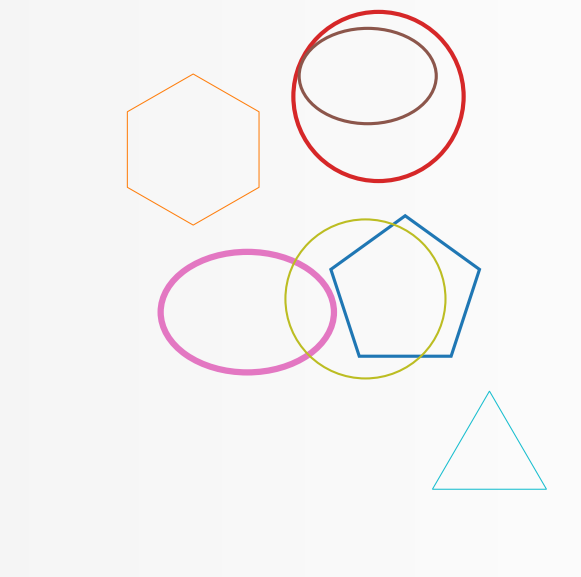[{"shape": "pentagon", "thickness": 1.5, "radius": 0.67, "center": [0.697, 0.491]}, {"shape": "hexagon", "thickness": 0.5, "radius": 0.65, "center": [0.332, 0.74]}, {"shape": "circle", "thickness": 2, "radius": 0.73, "center": [0.651, 0.832]}, {"shape": "oval", "thickness": 1.5, "radius": 0.59, "center": [0.633, 0.867]}, {"shape": "oval", "thickness": 3, "radius": 0.75, "center": [0.425, 0.459]}, {"shape": "circle", "thickness": 1, "radius": 0.69, "center": [0.629, 0.482]}, {"shape": "triangle", "thickness": 0.5, "radius": 0.57, "center": [0.842, 0.209]}]